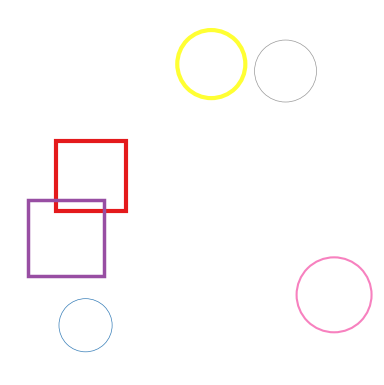[{"shape": "square", "thickness": 3, "radius": 0.46, "center": [0.237, 0.542]}, {"shape": "circle", "thickness": 0.5, "radius": 0.35, "center": [0.222, 0.155]}, {"shape": "square", "thickness": 2.5, "radius": 0.49, "center": [0.172, 0.383]}, {"shape": "circle", "thickness": 3, "radius": 0.44, "center": [0.549, 0.834]}, {"shape": "circle", "thickness": 1.5, "radius": 0.49, "center": [0.868, 0.234]}, {"shape": "circle", "thickness": 0.5, "radius": 0.4, "center": [0.742, 0.816]}]